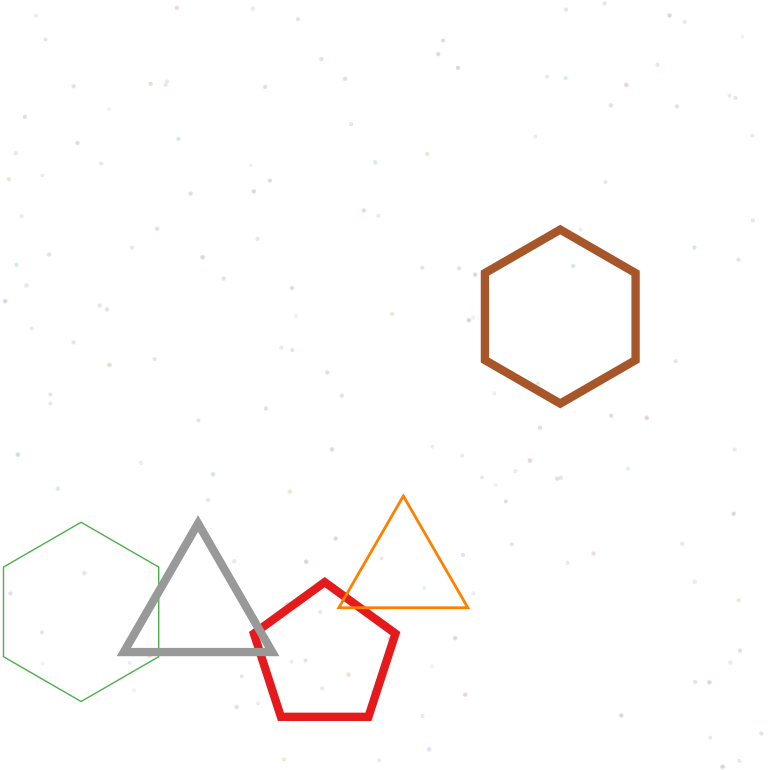[{"shape": "pentagon", "thickness": 3, "radius": 0.48, "center": [0.422, 0.147]}, {"shape": "hexagon", "thickness": 0.5, "radius": 0.58, "center": [0.105, 0.205]}, {"shape": "triangle", "thickness": 1, "radius": 0.48, "center": [0.524, 0.259]}, {"shape": "hexagon", "thickness": 3, "radius": 0.56, "center": [0.728, 0.589]}, {"shape": "triangle", "thickness": 3, "radius": 0.56, "center": [0.257, 0.209]}]